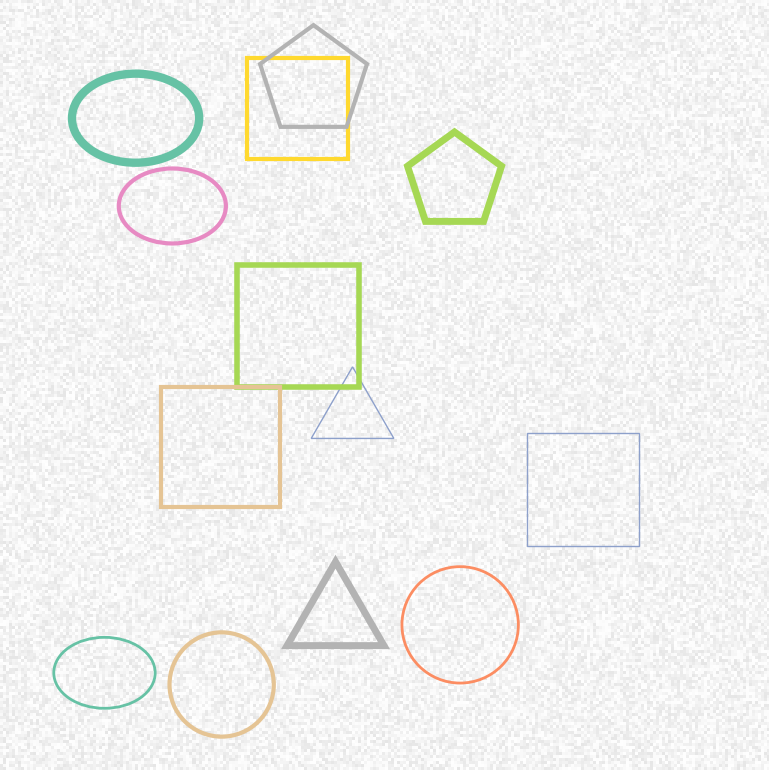[{"shape": "oval", "thickness": 3, "radius": 0.41, "center": [0.176, 0.847]}, {"shape": "oval", "thickness": 1, "radius": 0.33, "center": [0.136, 0.126]}, {"shape": "circle", "thickness": 1, "radius": 0.38, "center": [0.598, 0.188]}, {"shape": "square", "thickness": 0.5, "radius": 0.37, "center": [0.757, 0.364]}, {"shape": "triangle", "thickness": 0.5, "radius": 0.31, "center": [0.458, 0.462]}, {"shape": "oval", "thickness": 1.5, "radius": 0.35, "center": [0.224, 0.733]}, {"shape": "square", "thickness": 2, "radius": 0.4, "center": [0.387, 0.577]}, {"shape": "pentagon", "thickness": 2.5, "radius": 0.32, "center": [0.59, 0.764]}, {"shape": "square", "thickness": 1.5, "radius": 0.33, "center": [0.386, 0.86]}, {"shape": "square", "thickness": 1.5, "radius": 0.39, "center": [0.287, 0.419]}, {"shape": "circle", "thickness": 1.5, "radius": 0.34, "center": [0.288, 0.111]}, {"shape": "pentagon", "thickness": 1.5, "radius": 0.37, "center": [0.407, 0.894]}, {"shape": "triangle", "thickness": 2.5, "radius": 0.36, "center": [0.436, 0.198]}]